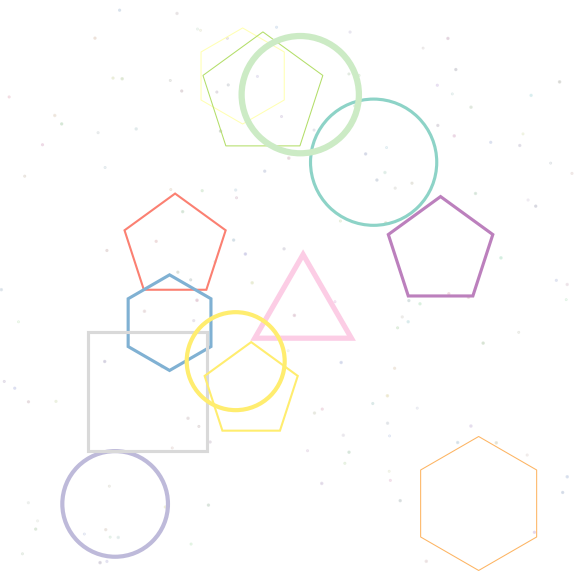[{"shape": "circle", "thickness": 1.5, "radius": 0.55, "center": [0.647, 0.718]}, {"shape": "hexagon", "thickness": 0.5, "radius": 0.42, "center": [0.42, 0.868]}, {"shape": "circle", "thickness": 2, "radius": 0.46, "center": [0.199, 0.127]}, {"shape": "pentagon", "thickness": 1, "radius": 0.46, "center": [0.303, 0.572]}, {"shape": "hexagon", "thickness": 1.5, "radius": 0.41, "center": [0.294, 0.44]}, {"shape": "hexagon", "thickness": 0.5, "radius": 0.58, "center": [0.829, 0.127]}, {"shape": "pentagon", "thickness": 0.5, "radius": 0.55, "center": [0.455, 0.835]}, {"shape": "triangle", "thickness": 2.5, "radius": 0.48, "center": [0.525, 0.462]}, {"shape": "square", "thickness": 1.5, "radius": 0.52, "center": [0.255, 0.321]}, {"shape": "pentagon", "thickness": 1.5, "radius": 0.48, "center": [0.763, 0.564]}, {"shape": "circle", "thickness": 3, "radius": 0.51, "center": [0.52, 0.835]}, {"shape": "circle", "thickness": 2, "radius": 0.42, "center": [0.408, 0.374]}, {"shape": "pentagon", "thickness": 1, "radius": 0.42, "center": [0.435, 0.322]}]